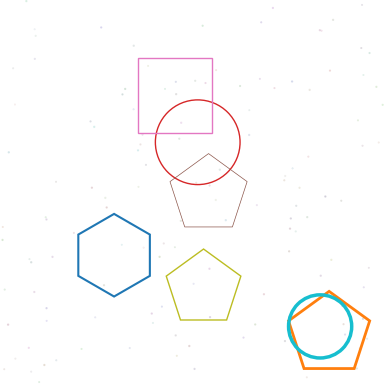[{"shape": "hexagon", "thickness": 1.5, "radius": 0.54, "center": [0.296, 0.337]}, {"shape": "pentagon", "thickness": 2, "radius": 0.55, "center": [0.855, 0.132]}, {"shape": "circle", "thickness": 1, "radius": 0.55, "center": [0.514, 0.631]}, {"shape": "pentagon", "thickness": 0.5, "radius": 0.53, "center": [0.542, 0.496]}, {"shape": "square", "thickness": 1, "radius": 0.49, "center": [0.454, 0.753]}, {"shape": "pentagon", "thickness": 1, "radius": 0.51, "center": [0.529, 0.251]}, {"shape": "circle", "thickness": 2.5, "radius": 0.41, "center": [0.831, 0.152]}]